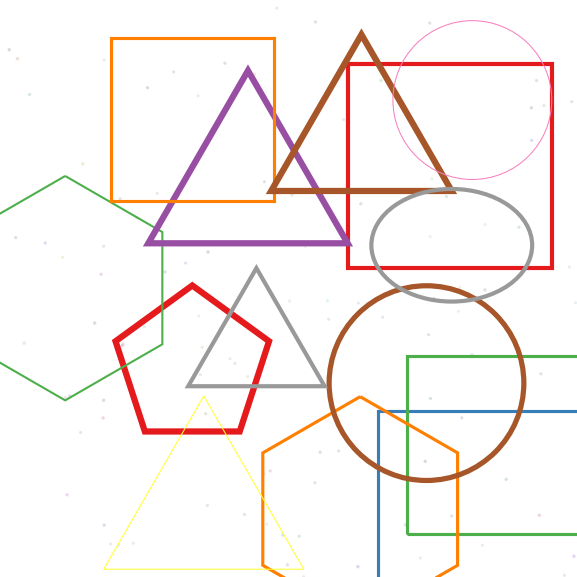[{"shape": "square", "thickness": 2, "radius": 0.88, "center": [0.78, 0.712]}, {"shape": "pentagon", "thickness": 3, "radius": 0.7, "center": [0.333, 0.365]}, {"shape": "square", "thickness": 1.5, "radius": 0.88, "center": [0.831, 0.112]}, {"shape": "hexagon", "thickness": 1, "radius": 0.97, "center": [0.113, 0.5]}, {"shape": "square", "thickness": 1.5, "radius": 0.77, "center": [0.86, 0.229]}, {"shape": "triangle", "thickness": 3, "radius": 1.0, "center": [0.429, 0.678]}, {"shape": "square", "thickness": 1.5, "radius": 0.7, "center": [0.333, 0.792]}, {"shape": "hexagon", "thickness": 1.5, "radius": 0.97, "center": [0.624, 0.118]}, {"shape": "triangle", "thickness": 0.5, "radius": 1.0, "center": [0.353, 0.113]}, {"shape": "circle", "thickness": 2.5, "radius": 0.84, "center": [0.738, 0.336]}, {"shape": "triangle", "thickness": 3, "radius": 0.9, "center": [0.626, 0.759]}, {"shape": "circle", "thickness": 0.5, "radius": 0.69, "center": [0.818, 0.826]}, {"shape": "oval", "thickness": 2, "radius": 0.7, "center": [0.782, 0.574]}, {"shape": "triangle", "thickness": 2, "radius": 0.68, "center": [0.444, 0.399]}]